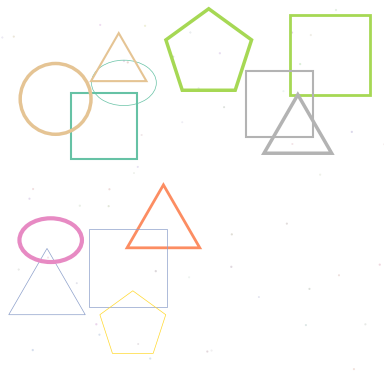[{"shape": "oval", "thickness": 0.5, "radius": 0.42, "center": [0.322, 0.785]}, {"shape": "square", "thickness": 1.5, "radius": 0.43, "center": [0.27, 0.672]}, {"shape": "triangle", "thickness": 2, "radius": 0.54, "center": [0.424, 0.411]}, {"shape": "triangle", "thickness": 0.5, "radius": 0.57, "center": [0.122, 0.24]}, {"shape": "square", "thickness": 0.5, "radius": 0.51, "center": [0.332, 0.303]}, {"shape": "oval", "thickness": 3, "radius": 0.41, "center": [0.132, 0.376]}, {"shape": "pentagon", "thickness": 2.5, "radius": 0.58, "center": [0.542, 0.86]}, {"shape": "square", "thickness": 2, "radius": 0.52, "center": [0.858, 0.857]}, {"shape": "pentagon", "thickness": 0.5, "radius": 0.45, "center": [0.345, 0.155]}, {"shape": "circle", "thickness": 2.5, "radius": 0.46, "center": [0.144, 0.743]}, {"shape": "triangle", "thickness": 1.5, "radius": 0.42, "center": [0.308, 0.831]}, {"shape": "square", "thickness": 1.5, "radius": 0.43, "center": [0.726, 0.73]}, {"shape": "triangle", "thickness": 2.5, "radius": 0.51, "center": [0.774, 0.653]}]